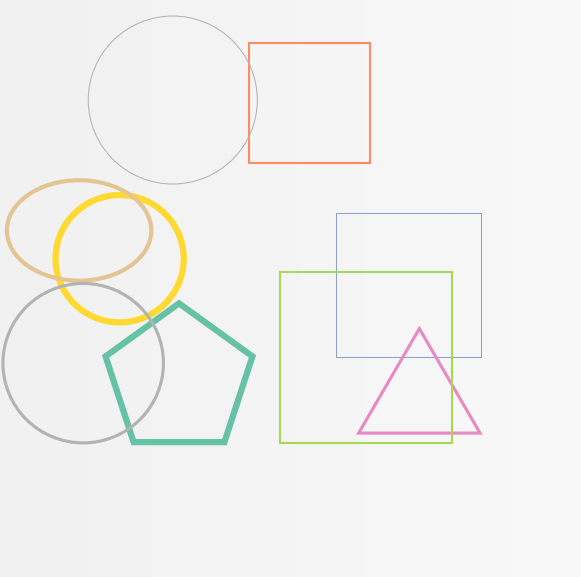[{"shape": "pentagon", "thickness": 3, "radius": 0.66, "center": [0.308, 0.341]}, {"shape": "square", "thickness": 1, "radius": 0.52, "center": [0.533, 0.821]}, {"shape": "square", "thickness": 0.5, "radius": 0.62, "center": [0.702, 0.505]}, {"shape": "triangle", "thickness": 1.5, "radius": 0.6, "center": [0.722, 0.31]}, {"shape": "square", "thickness": 1, "radius": 0.74, "center": [0.629, 0.38]}, {"shape": "circle", "thickness": 3, "radius": 0.55, "center": [0.206, 0.551]}, {"shape": "oval", "thickness": 2, "radius": 0.62, "center": [0.136, 0.6]}, {"shape": "circle", "thickness": 0.5, "radius": 0.73, "center": [0.297, 0.826]}, {"shape": "circle", "thickness": 1.5, "radius": 0.69, "center": [0.143, 0.37]}]